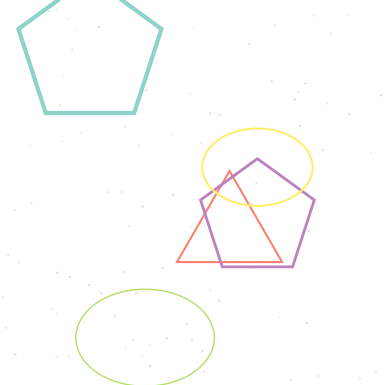[{"shape": "pentagon", "thickness": 3, "radius": 0.98, "center": [0.234, 0.864]}, {"shape": "triangle", "thickness": 1.5, "radius": 0.79, "center": [0.596, 0.398]}, {"shape": "oval", "thickness": 1, "radius": 0.9, "center": [0.377, 0.123]}, {"shape": "pentagon", "thickness": 2, "radius": 0.78, "center": [0.669, 0.432]}, {"shape": "oval", "thickness": 1.5, "radius": 0.72, "center": [0.669, 0.566]}]